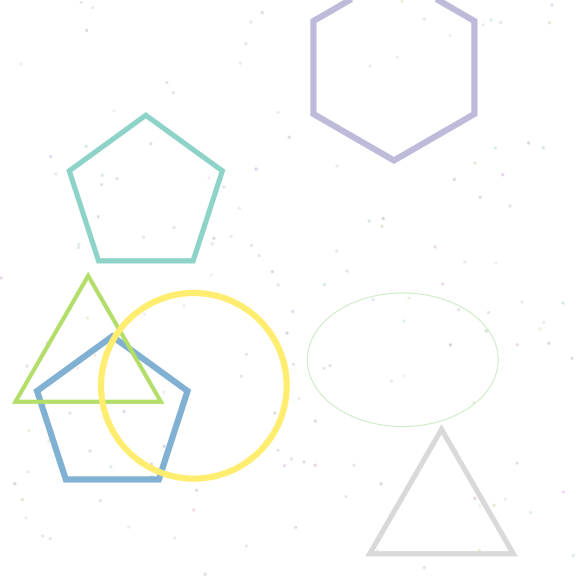[{"shape": "pentagon", "thickness": 2.5, "radius": 0.7, "center": [0.253, 0.66]}, {"shape": "hexagon", "thickness": 3, "radius": 0.8, "center": [0.682, 0.882]}, {"shape": "pentagon", "thickness": 3, "radius": 0.68, "center": [0.194, 0.28]}, {"shape": "triangle", "thickness": 2, "radius": 0.73, "center": [0.153, 0.376]}, {"shape": "triangle", "thickness": 2.5, "radius": 0.72, "center": [0.765, 0.112]}, {"shape": "oval", "thickness": 0.5, "radius": 0.83, "center": [0.697, 0.376]}, {"shape": "circle", "thickness": 3, "radius": 0.8, "center": [0.336, 0.331]}]